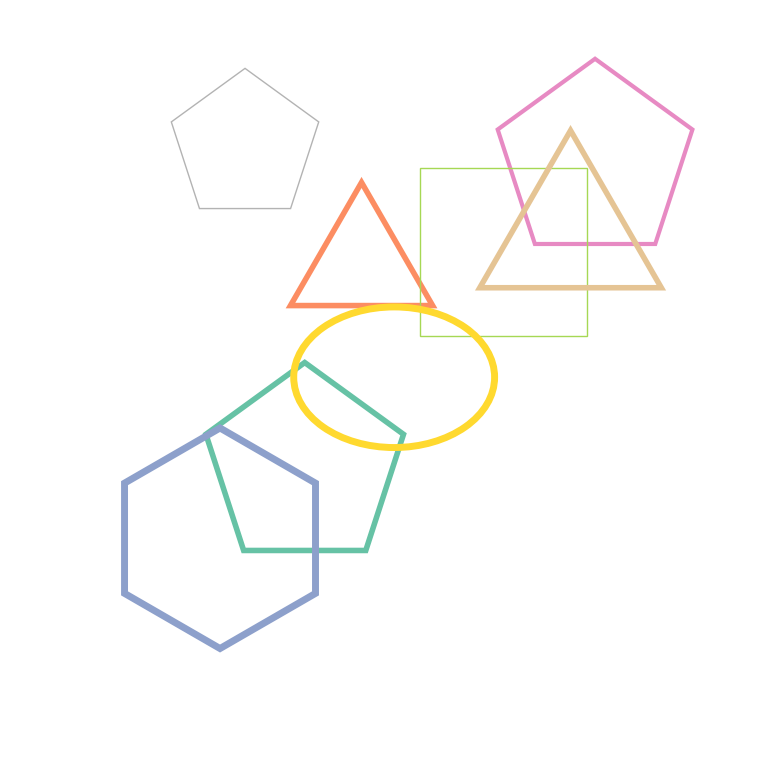[{"shape": "pentagon", "thickness": 2, "radius": 0.67, "center": [0.396, 0.394]}, {"shape": "triangle", "thickness": 2, "radius": 0.53, "center": [0.47, 0.656]}, {"shape": "hexagon", "thickness": 2.5, "radius": 0.72, "center": [0.286, 0.301]}, {"shape": "pentagon", "thickness": 1.5, "radius": 0.66, "center": [0.773, 0.791]}, {"shape": "square", "thickness": 0.5, "radius": 0.54, "center": [0.654, 0.673]}, {"shape": "oval", "thickness": 2.5, "radius": 0.65, "center": [0.512, 0.51]}, {"shape": "triangle", "thickness": 2, "radius": 0.68, "center": [0.741, 0.694]}, {"shape": "pentagon", "thickness": 0.5, "radius": 0.5, "center": [0.318, 0.811]}]